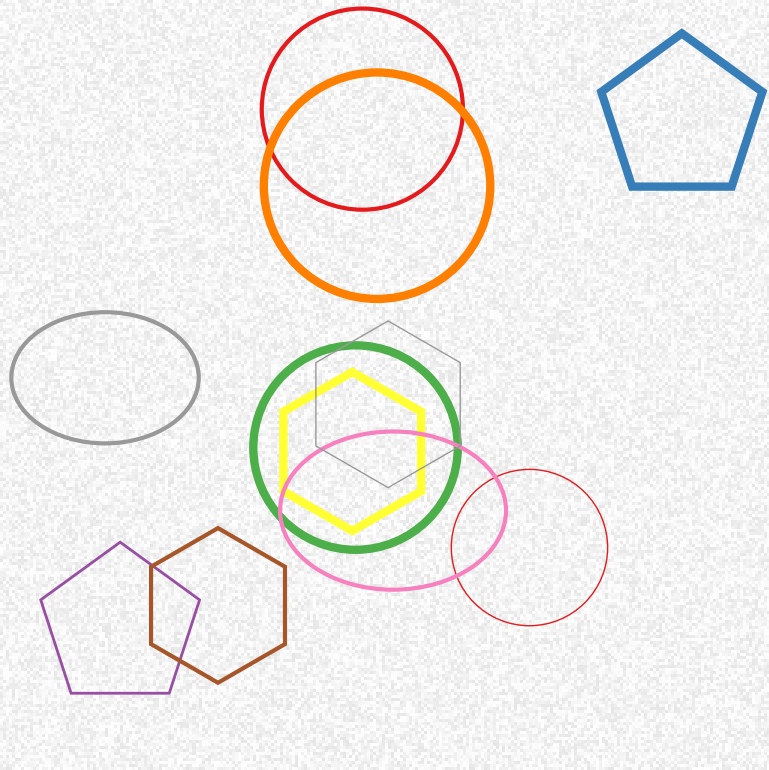[{"shape": "circle", "thickness": 1.5, "radius": 0.65, "center": [0.471, 0.858]}, {"shape": "circle", "thickness": 0.5, "radius": 0.51, "center": [0.688, 0.289]}, {"shape": "pentagon", "thickness": 3, "radius": 0.55, "center": [0.886, 0.847]}, {"shape": "circle", "thickness": 3, "radius": 0.66, "center": [0.462, 0.419]}, {"shape": "pentagon", "thickness": 1, "radius": 0.54, "center": [0.156, 0.187]}, {"shape": "circle", "thickness": 3, "radius": 0.74, "center": [0.49, 0.759]}, {"shape": "hexagon", "thickness": 3, "radius": 0.52, "center": [0.457, 0.414]}, {"shape": "hexagon", "thickness": 1.5, "radius": 0.5, "center": [0.283, 0.214]}, {"shape": "oval", "thickness": 1.5, "radius": 0.73, "center": [0.51, 0.337]}, {"shape": "hexagon", "thickness": 0.5, "radius": 0.54, "center": [0.504, 0.475]}, {"shape": "oval", "thickness": 1.5, "radius": 0.61, "center": [0.136, 0.509]}]